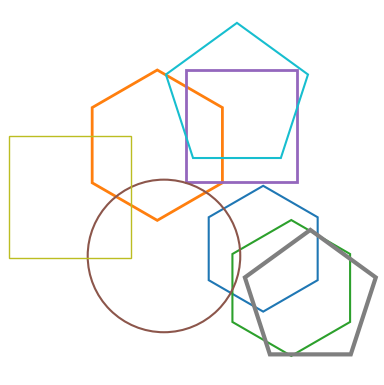[{"shape": "hexagon", "thickness": 1.5, "radius": 0.82, "center": [0.684, 0.354]}, {"shape": "hexagon", "thickness": 2, "radius": 0.98, "center": [0.409, 0.623]}, {"shape": "hexagon", "thickness": 1.5, "radius": 0.88, "center": [0.757, 0.252]}, {"shape": "square", "thickness": 2, "radius": 0.72, "center": [0.628, 0.673]}, {"shape": "circle", "thickness": 1.5, "radius": 0.99, "center": [0.426, 0.335]}, {"shape": "pentagon", "thickness": 3, "radius": 0.89, "center": [0.806, 0.224]}, {"shape": "square", "thickness": 1, "radius": 0.8, "center": [0.182, 0.488]}, {"shape": "pentagon", "thickness": 1.5, "radius": 0.97, "center": [0.615, 0.747]}]